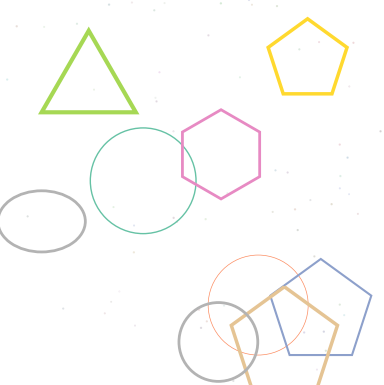[{"shape": "circle", "thickness": 1, "radius": 0.69, "center": [0.372, 0.53]}, {"shape": "circle", "thickness": 0.5, "radius": 0.65, "center": [0.671, 0.208]}, {"shape": "pentagon", "thickness": 1.5, "radius": 0.69, "center": [0.833, 0.189]}, {"shape": "hexagon", "thickness": 2, "radius": 0.58, "center": [0.574, 0.599]}, {"shape": "triangle", "thickness": 3, "radius": 0.71, "center": [0.23, 0.779]}, {"shape": "pentagon", "thickness": 2.5, "radius": 0.54, "center": [0.799, 0.843]}, {"shape": "pentagon", "thickness": 2.5, "radius": 0.72, "center": [0.739, 0.11]}, {"shape": "oval", "thickness": 2, "radius": 0.57, "center": [0.108, 0.425]}, {"shape": "circle", "thickness": 2, "radius": 0.51, "center": [0.567, 0.112]}]